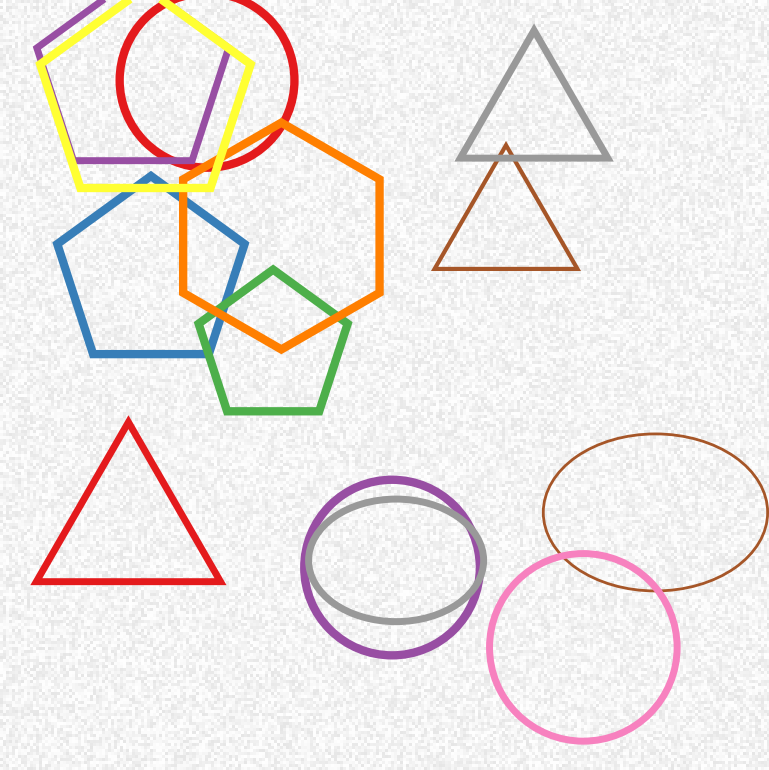[{"shape": "triangle", "thickness": 2.5, "radius": 0.69, "center": [0.167, 0.314]}, {"shape": "circle", "thickness": 3, "radius": 0.57, "center": [0.269, 0.896]}, {"shape": "pentagon", "thickness": 3, "radius": 0.64, "center": [0.196, 0.644]}, {"shape": "pentagon", "thickness": 3, "radius": 0.51, "center": [0.355, 0.548]}, {"shape": "pentagon", "thickness": 2.5, "radius": 0.65, "center": [0.172, 0.897]}, {"shape": "circle", "thickness": 3, "radius": 0.57, "center": [0.509, 0.263]}, {"shape": "hexagon", "thickness": 3, "radius": 0.74, "center": [0.365, 0.693]}, {"shape": "pentagon", "thickness": 3, "radius": 0.72, "center": [0.189, 0.872]}, {"shape": "oval", "thickness": 1, "radius": 0.73, "center": [0.851, 0.334]}, {"shape": "triangle", "thickness": 1.5, "radius": 0.54, "center": [0.657, 0.704]}, {"shape": "circle", "thickness": 2.5, "radius": 0.61, "center": [0.758, 0.159]}, {"shape": "oval", "thickness": 2.5, "radius": 0.57, "center": [0.514, 0.272]}, {"shape": "triangle", "thickness": 2.5, "radius": 0.55, "center": [0.694, 0.85]}]